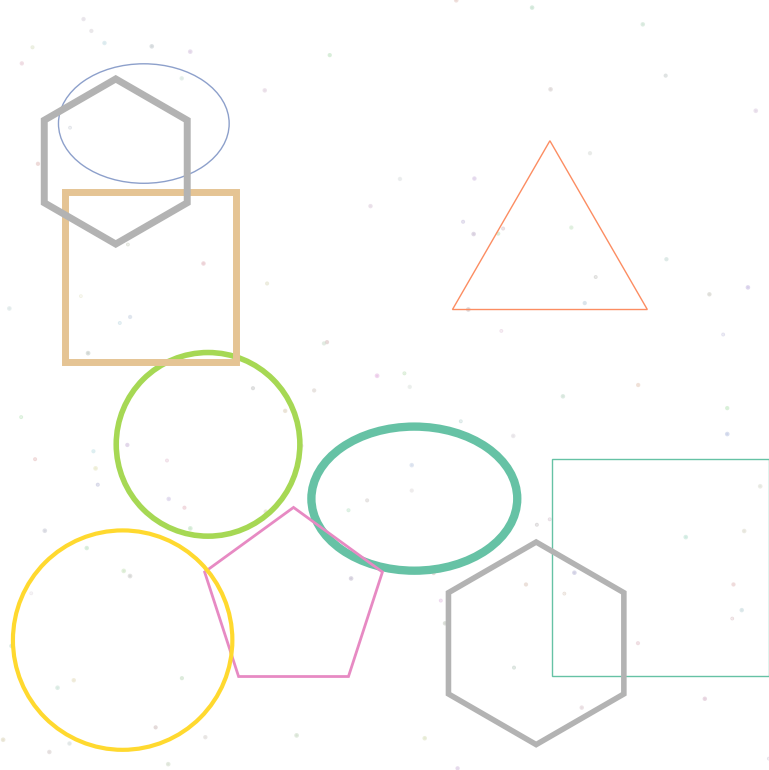[{"shape": "square", "thickness": 0.5, "radius": 0.7, "center": [0.858, 0.263]}, {"shape": "oval", "thickness": 3, "radius": 0.67, "center": [0.538, 0.352]}, {"shape": "triangle", "thickness": 0.5, "radius": 0.73, "center": [0.714, 0.671]}, {"shape": "oval", "thickness": 0.5, "radius": 0.55, "center": [0.187, 0.84]}, {"shape": "pentagon", "thickness": 1, "radius": 0.61, "center": [0.381, 0.22]}, {"shape": "circle", "thickness": 2, "radius": 0.6, "center": [0.27, 0.423]}, {"shape": "circle", "thickness": 1.5, "radius": 0.71, "center": [0.159, 0.169]}, {"shape": "square", "thickness": 2.5, "radius": 0.55, "center": [0.195, 0.64]}, {"shape": "hexagon", "thickness": 2.5, "radius": 0.54, "center": [0.15, 0.79]}, {"shape": "hexagon", "thickness": 2, "radius": 0.66, "center": [0.696, 0.165]}]